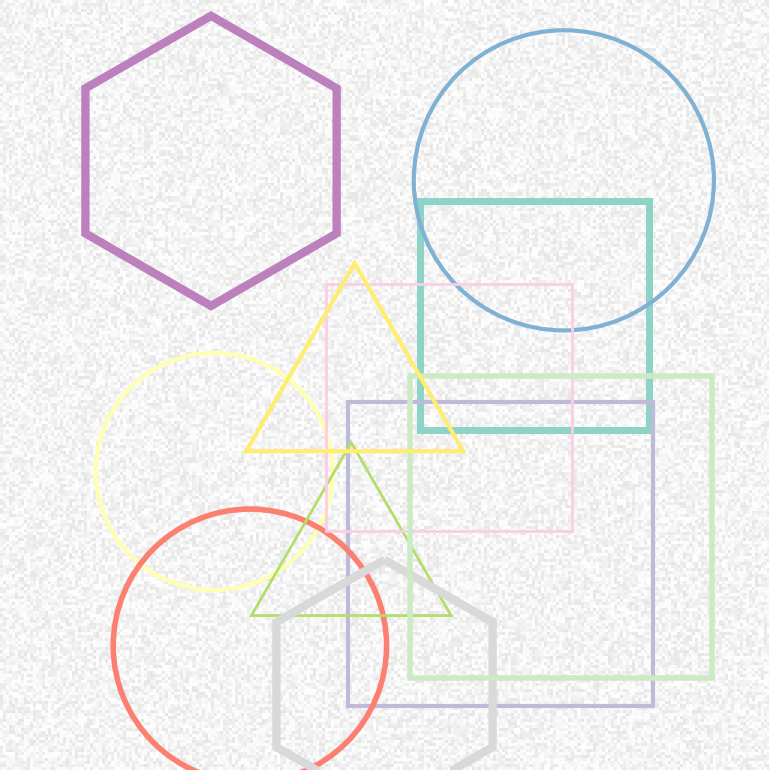[{"shape": "square", "thickness": 2.5, "radius": 0.74, "center": [0.694, 0.59]}, {"shape": "circle", "thickness": 1.5, "radius": 0.77, "center": [0.278, 0.388]}, {"shape": "square", "thickness": 1.5, "radius": 0.99, "center": [0.65, 0.28]}, {"shape": "circle", "thickness": 2, "radius": 0.89, "center": [0.325, 0.161]}, {"shape": "circle", "thickness": 1.5, "radius": 0.97, "center": [0.732, 0.766]}, {"shape": "triangle", "thickness": 1, "radius": 0.75, "center": [0.456, 0.275]}, {"shape": "square", "thickness": 1, "radius": 0.8, "center": [0.583, 0.471]}, {"shape": "hexagon", "thickness": 3, "radius": 0.81, "center": [0.499, 0.111]}, {"shape": "hexagon", "thickness": 3, "radius": 0.94, "center": [0.274, 0.791]}, {"shape": "square", "thickness": 2, "radius": 0.98, "center": [0.728, 0.316]}, {"shape": "triangle", "thickness": 1.5, "radius": 0.81, "center": [0.461, 0.495]}]